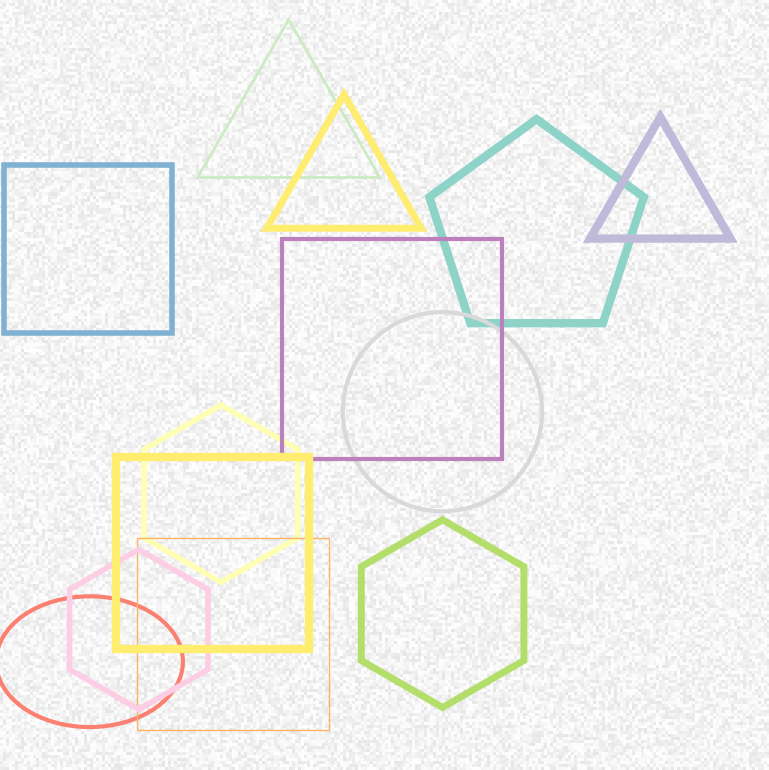[{"shape": "pentagon", "thickness": 3, "radius": 0.73, "center": [0.697, 0.699]}, {"shape": "hexagon", "thickness": 2, "radius": 0.57, "center": [0.287, 0.359]}, {"shape": "triangle", "thickness": 3, "radius": 0.53, "center": [0.858, 0.743]}, {"shape": "oval", "thickness": 1.5, "radius": 0.61, "center": [0.116, 0.141]}, {"shape": "square", "thickness": 2, "radius": 0.55, "center": [0.114, 0.677]}, {"shape": "square", "thickness": 0.5, "radius": 0.62, "center": [0.303, 0.176]}, {"shape": "hexagon", "thickness": 2.5, "radius": 0.61, "center": [0.575, 0.203]}, {"shape": "hexagon", "thickness": 2, "radius": 0.52, "center": [0.18, 0.183]}, {"shape": "circle", "thickness": 1.5, "radius": 0.65, "center": [0.575, 0.465]}, {"shape": "square", "thickness": 1.5, "radius": 0.72, "center": [0.509, 0.547]}, {"shape": "triangle", "thickness": 1, "radius": 0.68, "center": [0.375, 0.838]}, {"shape": "triangle", "thickness": 2.5, "radius": 0.58, "center": [0.447, 0.762]}, {"shape": "square", "thickness": 3, "radius": 0.62, "center": [0.276, 0.282]}]